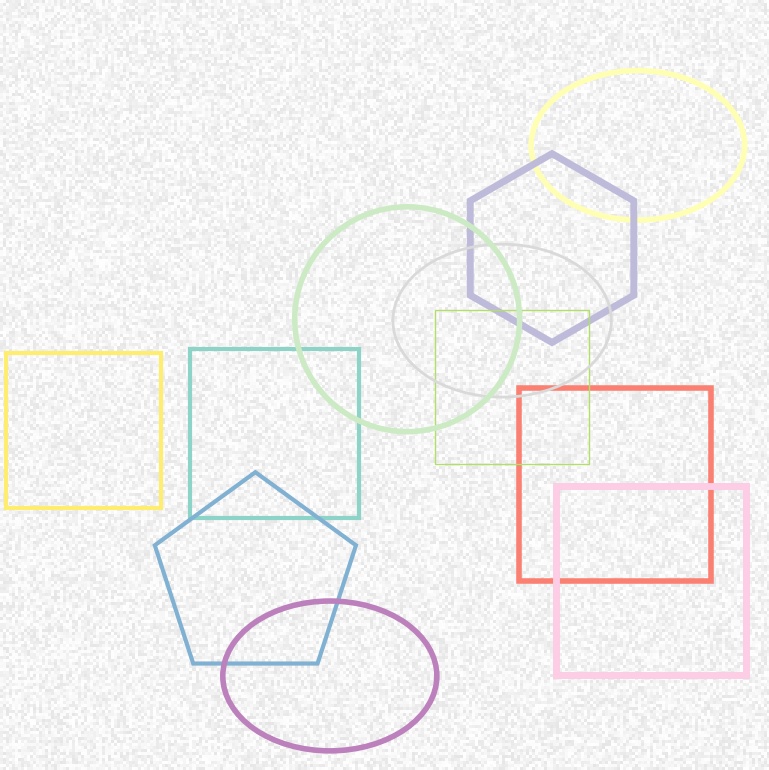[{"shape": "square", "thickness": 1.5, "radius": 0.55, "center": [0.356, 0.437]}, {"shape": "oval", "thickness": 2, "radius": 0.69, "center": [0.828, 0.811]}, {"shape": "hexagon", "thickness": 2.5, "radius": 0.61, "center": [0.717, 0.678]}, {"shape": "square", "thickness": 2, "radius": 0.63, "center": [0.799, 0.371]}, {"shape": "pentagon", "thickness": 1.5, "radius": 0.69, "center": [0.332, 0.249]}, {"shape": "square", "thickness": 0.5, "radius": 0.5, "center": [0.665, 0.497]}, {"shape": "square", "thickness": 2.5, "radius": 0.62, "center": [0.846, 0.246]}, {"shape": "oval", "thickness": 1, "radius": 0.71, "center": [0.652, 0.584]}, {"shape": "oval", "thickness": 2, "radius": 0.69, "center": [0.428, 0.122]}, {"shape": "circle", "thickness": 2, "radius": 0.73, "center": [0.529, 0.585]}, {"shape": "square", "thickness": 1.5, "radius": 0.5, "center": [0.108, 0.441]}]